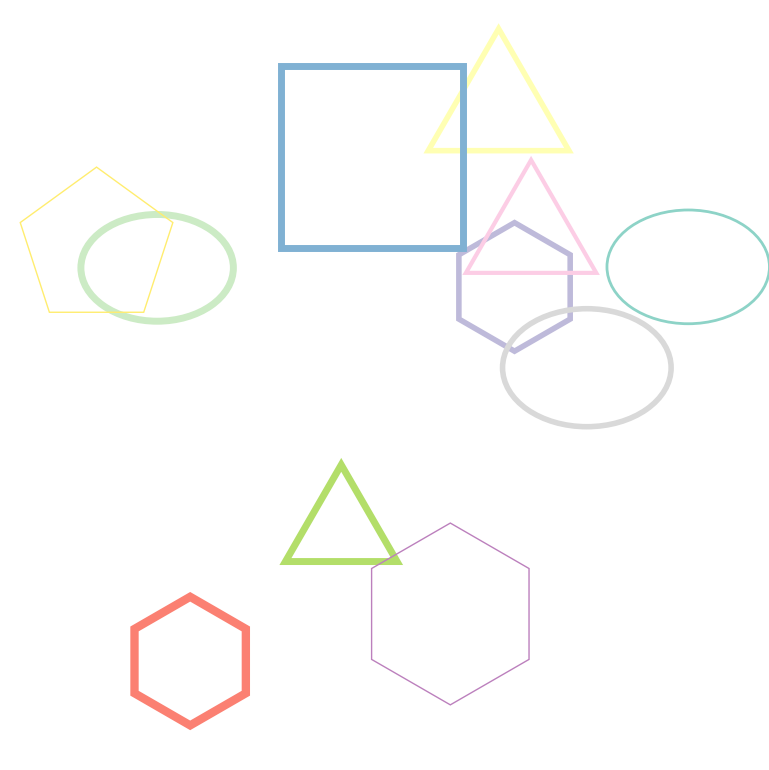[{"shape": "oval", "thickness": 1, "radius": 0.53, "center": [0.894, 0.653]}, {"shape": "triangle", "thickness": 2, "radius": 0.53, "center": [0.648, 0.857]}, {"shape": "hexagon", "thickness": 2, "radius": 0.42, "center": [0.668, 0.627]}, {"shape": "hexagon", "thickness": 3, "radius": 0.42, "center": [0.247, 0.141]}, {"shape": "square", "thickness": 2.5, "radius": 0.59, "center": [0.483, 0.796]}, {"shape": "triangle", "thickness": 2.5, "radius": 0.42, "center": [0.443, 0.313]}, {"shape": "triangle", "thickness": 1.5, "radius": 0.49, "center": [0.69, 0.694]}, {"shape": "oval", "thickness": 2, "radius": 0.55, "center": [0.762, 0.522]}, {"shape": "hexagon", "thickness": 0.5, "radius": 0.59, "center": [0.585, 0.203]}, {"shape": "oval", "thickness": 2.5, "radius": 0.5, "center": [0.204, 0.652]}, {"shape": "pentagon", "thickness": 0.5, "radius": 0.52, "center": [0.125, 0.679]}]